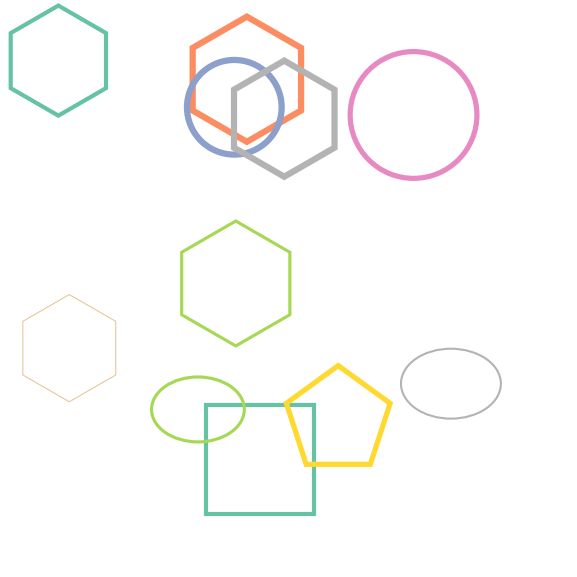[{"shape": "square", "thickness": 2, "radius": 0.47, "center": [0.45, 0.204]}, {"shape": "hexagon", "thickness": 2, "radius": 0.48, "center": [0.101, 0.894]}, {"shape": "hexagon", "thickness": 3, "radius": 0.54, "center": [0.427, 0.862]}, {"shape": "circle", "thickness": 3, "radius": 0.41, "center": [0.406, 0.813]}, {"shape": "circle", "thickness": 2.5, "radius": 0.55, "center": [0.716, 0.8]}, {"shape": "hexagon", "thickness": 1.5, "radius": 0.54, "center": [0.408, 0.508]}, {"shape": "oval", "thickness": 1.5, "radius": 0.4, "center": [0.343, 0.29]}, {"shape": "pentagon", "thickness": 2.5, "radius": 0.47, "center": [0.586, 0.272]}, {"shape": "hexagon", "thickness": 0.5, "radius": 0.46, "center": [0.12, 0.396]}, {"shape": "hexagon", "thickness": 3, "radius": 0.5, "center": [0.492, 0.794]}, {"shape": "oval", "thickness": 1, "radius": 0.43, "center": [0.781, 0.335]}]